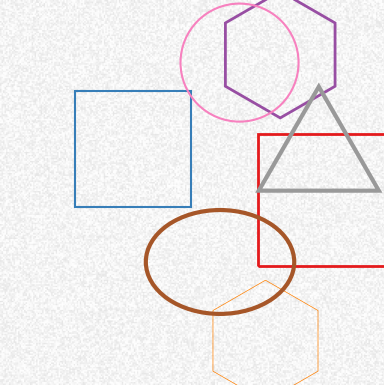[{"shape": "square", "thickness": 2, "radius": 0.86, "center": [0.841, 0.481]}, {"shape": "square", "thickness": 1.5, "radius": 0.75, "center": [0.346, 0.613]}, {"shape": "hexagon", "thickness": 2, "radius": 0.82, "center": [0.728, 0.858]}, {"shape": "hexagon", "thickness": 0.5, "radius": 0.79, "center": [0.69, 0.115]}, {"shape": "oval", "thickness": 3, "radius": 0.96, "center": [0.572, 0.32]}, {"shape": "circle", "thickness": 1.5, "radius": 0.77, "center": [0.622, 0.837]}, {"shape": "triangle", "thickness": 3, "radius": 0.9, "center": [0.828, 0.595]}]